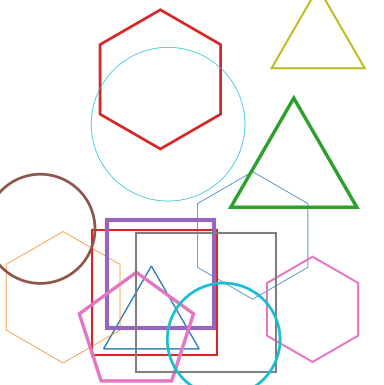[{"shape": "triangle", "thickness": 1, "radius": 0.72, "center": [0.393, 0.166]}, {"shape": "hexagon", "thickness": 0.5, "radius": 0.83, "center": [0.656, 0.388]}, {"shape": "hexagon", "thickness": 0.5, "radius": 0.85, "center": [0.164, 0.228]}, {"shape": "triangle", "thickness": 2.5, "radius": 0.95, "center": [0.763, 0.556]}, {"shape": "hexagon", "thickness": 2, "radius": 0.9, "center": [0.417, 0.794]}, {"shape": "square", "thickness": 1.5, "radius": 0.81, "center": [0.401, 0.241]}, {"shape": "square", "thickness": 3, "radius": 0.7, "center": [0.417, 0.289]}, {"shape": "circle", "thickness": 2, "radius": 0.71, "center": [0.105, 0.406]}, {"shape": "pentagon", "thickness": 2.5, "radius": 0.78, "center": [0.354, 0.137]}, {"shape": "hexagon", "thickness": 1.5, "radius": 0.68, "center": [0.812, 0.197]}, {"shape": "square", "thickness": 1.5, "radius": 0.91, "center": [0.536, 0.214]}, {"shape": "triangle", "thickness": 1.5, "radius": 0.7, "center": [0.826, 0.893]}, {"shape": "circle", "thickness": 2, "radius": 0.73, "center": [0.581, 0.118]}, {"shape": "circle", "thickness": 0.5, "radius": 1.0, "center": [0.437, 0.677]}]